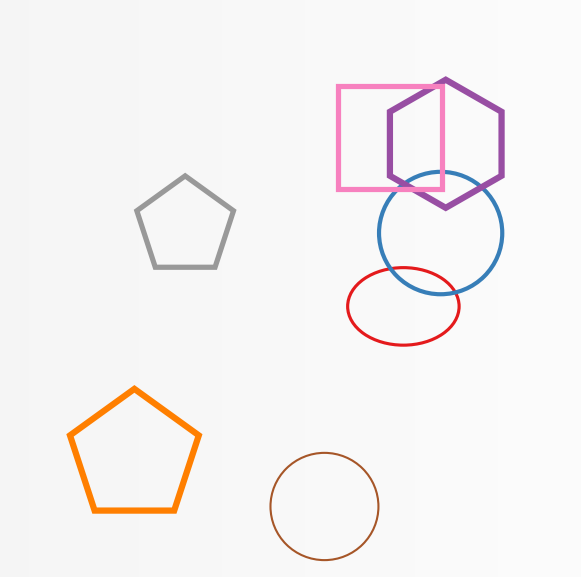[{"shape": "oval", "thickness": 1.5, "radius": 0.48, "center": [0.694, 0.469]}, {"shape": "circle", "thickness": 2, "radius": 0.53, "center": [0.758, 0.596]}, {"shape": "hexagon", "thickness": 3, "radius": 0.55, "center": [0.767, 0.75]}, {"shape": "pentagon", "thickness": 3, "radius": 0.58, "center": [0.231, 0.209]}, {"shape": "circle", "thickness": 1, "radius": 0.46, "center": [0.558, 0.122]}, {"shape": "square", "thickness": 2.5, "radius": 0.45, "center": [0.671, 0.762]}, {"shape": "pentagon", "thickness": 2.5, "radius": 0.44, "center": [0.319, 0.607]}]